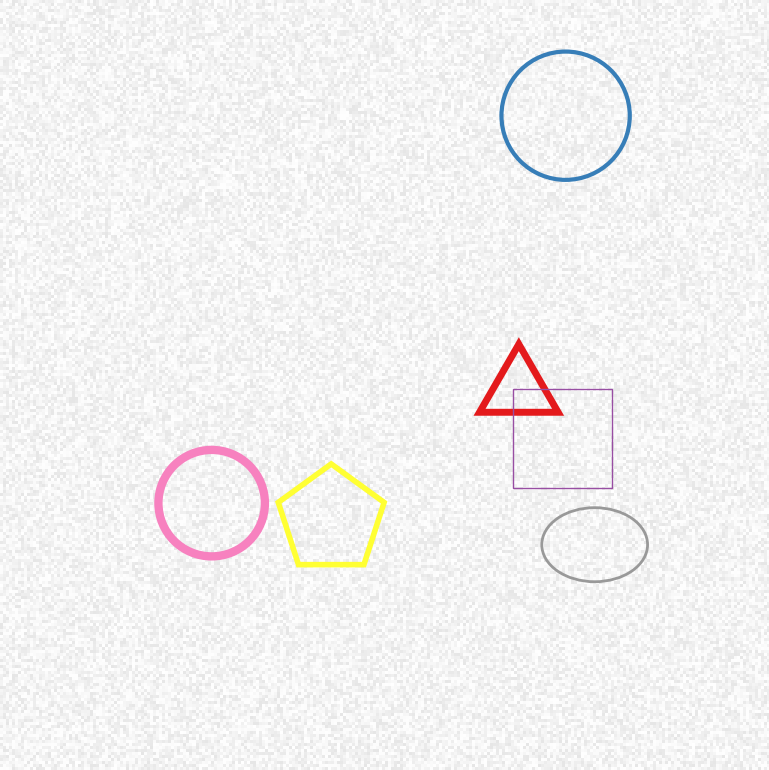[{"shape": "triangle", "thickness": 2.5, "radius": 0.29, "center": [0.674, 0.494]}, {"shape": "circle", "thickness": 1.5, "radius": 0.42, "center": [0.735, 0.85]}, {"shape": "square", "thickness": 0.5, "radius": 0.32, "center": [0.73, 0.43]}, {"shape": "pentagon", "thickness": 2, "radius": 0.36, "center": [0.43, 0.325]}, {"shape": "circle", "thickness": 3, "radius": 0.35, "center": [0.275, 0.347]}, {"shape": "oval", "thickness": 1, "radius": 0.34, "center": [0.772, 0.293]}]